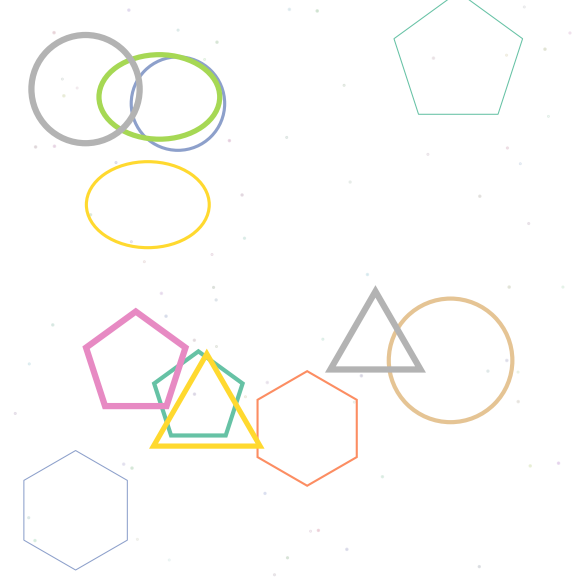[{"shape": "pentagon", "thickness": 2, "radius": 0.4, "center": [0.344, 0.31]}, {"shape": "pentagon", "thickness": 0.5, "radius": 0.59, "center": [0.794, 0.896]}, {"shape": "hexagon", "thickness": 1, "radius": 0.5, "center": [0.532, 0.257]}, {"shape": "hexagon", "thickness": 0.5, "radius": 0.52, "center": [0.131, 0.116]}, {"shape": "circle", "thickness": 1.5, "radius": 0.4, "center": [0.308, 0.82]}, {"shape": "pentagon", "thickness": 3, "radius": 0.45, "center": [0.235, 0.369]}, {"shape": "oval", "thickness": 2.5, "radius": 0.52, "center": [0.276, 0.831]}, {"shape": "oval", "thickness": 1.5, "radius": 0.53, "center": [0.256, 0.645]}, {"shape": "triangle", "thickness": 2.5, "radius": 0.53, "center": [0.358, 0.28]}, {"shape": "circle", "thickness": 2, "radius": 0.54, "center": [0.78, 0.375]}, {"shape": "triangle", "thickness": 3, "radius": 0.45, "center": [0.65, 0.404]}, {"shape": "circle", "thickness": 3, "radius": 0.47, "center": [0.148, 0.845]}]